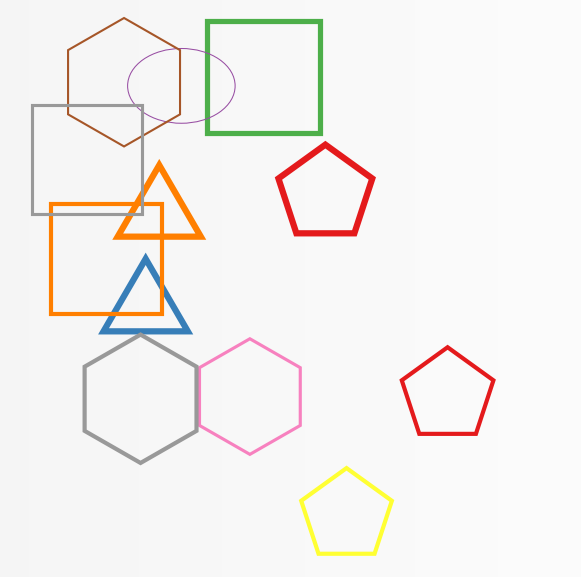[{"shape": "pentagon", "thickness": 3, "radius": 0.42, "center": [0.56, 0.664]}, {"shape": "pentagon", "thickness": 2, "radius": 0.41, "center": [0.77, 0.315]}, {"shape": "triangle", "thickness": 3, "radius": 0.42, "center": [0.251, 0.467]}, {"shape": "square", "thickness": 2.5, "radius": 0.49, "center": [0.453, 0.866]}, {"shape": "oval", "thickness": 0.5, "radius": 0.46, "center": [0.312, 0.85]}, {"shape": "triangle", "thickness": 3, "radius": 0.41, "center": [0.274, 0.631]}, {"shape": "square", "thickness": 2, "radius": 0.48, "center": [0.183, 0.55]}, {"shape": "pentagon", "thickness": 2, "radius": 0.41, "center": [0.596, 0.107]}, {"shape": "hexagon", "thickness": 1, "radius": 0.56, "center": [0.213, 0.857]}, {"shape": "hexagon", "thickness": 1.5, "radius": 0.5, "center": [0.43, 0.312]}, {"shape": "hexagon", "thickness": 2, "radius": 0.56, "center": [0.242, 0.309]}, {"shape": "square", "thickness": 1.5, "radius": 0.47, "center": [0.149, 0.723]}]